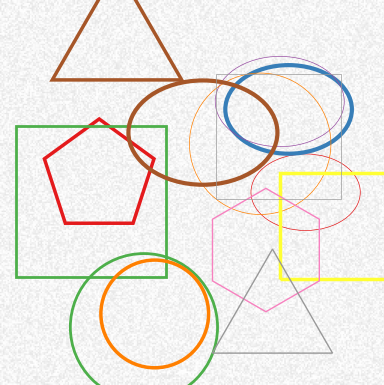[{"shape": "oval", "thickness": 0.5, "radius": 0.71, "center": [0.794, 0.501]}, {"shape": "pentagon", "thickness": 2.5, "radius": 0.75, "center": [0.258, 0.541]}, {"shape": "oval", "thickness": 3, "radius": 0.82, "center": [0.75, 0.716]}, {"shape": "square", "thickness": 2, "radius": 0.98, "center": [0.236, 0.476]}, {"shape": "circle", "thickness": 2, "radius": 0.96, "center": [0.374, 0.15]}, {"shape": "oval", "thickness": 0.5, "radius": 0.84, "center": [0.727, 0.736]}, {"shape": "circle", "thickness": 2.5, "radius": 0.7, "center": [0.402, 0.185]}, {"shape": "circle", "thickness": 0.5, "radius": 0.92, "center": [0.676, 0.627]}, {"shape": "square", "thickness": 2.5, "radius": 0.69, "center": [0.866, 0.414]}, {"shape": "triangle", "thickness": 2.5, "radius": 0.97, "center": [0.304, 0.889]}, {"shape": "oval", "thickness": 3, "radius": 0.97, "center": [0.527, 0.656]}, {"shape": "hexagon", "thickness": 1, "radius": 0.8, "center": [0.691, 0.351]}, {"shape": "triangle", "thickness": 1, "radius": 0.9, "center": [0.708, 0.173]}, {"shape": "square", "thickness": 0.5, "radius": 0.81, "center": [0.724, 0.645]}]